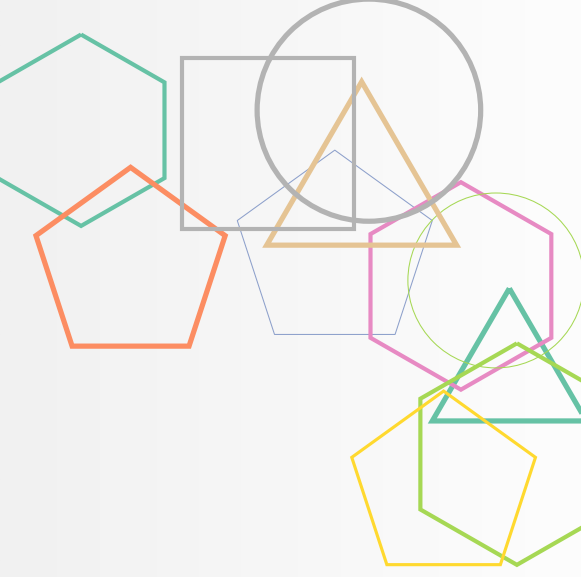[{"shape": "triangle", "thickness": 2.5, "radius": 0.77, "center": [0.876, 0.347]}, {"shape": "hexagon", "thickness": 2, "radius": 0.83, "center": [0.139, 0.774]}, {"shape": "pentagon", "thickness": 2.5, "radius": 0.86, "center": [0.225, 0.538]}, {"shape": "pentagon", "thickness": 0.5, "radius": 0.88, "center": [0.576, 0.563]}, {"shape": "hexagon", "thickness": 2, "radius": 0.9, "center": [0.793, 0.504]}, {"shape": "circle", "thickness": 0.5, "radius": 0.76, "center": [0.853, 0.513]}, {"shape": "hexagon", "thickness": 2, "radius": 0.96, "center": [0.889, 0.213]}, {"shape": "pentagon", "thickness": 1.5, "radius": 0.83, "center": [0.763, 0.156]}, {"shape": "triangle", "thickness": 2.5, "radius": 0.94, "center": [0.622, 0.669]}, {"shape": "square", "thickness": 2, "radius": 0.74, "center": [0.461, 0.751]}, {"shape": "circle", "thickness": 2.5, "radius": 0.96, "center": [0.635, 0.808]}]